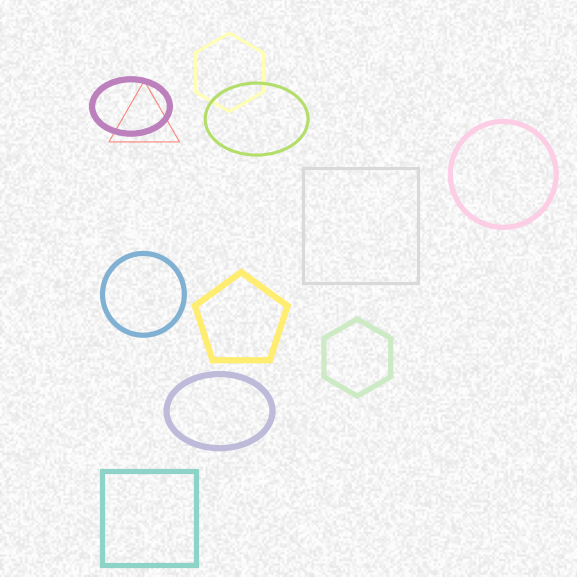[{"shape": "square", "thickness": 2.5, "radius": 0.41, "center": [0.258, 0.102]}, {"shape": "hexagon", "thickness": 1.5, "radius": 0.34, "center": [0.397, 0.874]}, {"shape": "oval", "thickness": 3, "radius": 0.46, "center": [0.38, 0.287]}, {"shape": "triangle", "thickness": 0.5, "radius": 0.35, "center": [0.25, 0.789]}, {"shape": "circle", "thickness": 2.5, "radius": 0.35, "center": [0.248, 0.489]}, {"shape": "oval", "thickness": 1.5, "radius": 0.45, "center": [0.444, 0.793]}, {"shape": "circle", "thickness": 2.5, "radius": 0.46, "center": [0.871, 0.697]}, {"shape": "square", "thickness": 1.5, "radius": 0.5, "center": [0.624, 0.609]}, {"shape": "oval", "thickness": 3, "radius": 0.34, "center": [0.227, 0.815]}, {"shape": "hexagon", "thickness": 2.5, "radius": 0.33, "center": [0.619, 0.38]}, {"shape": "pentagon", "thickness": 3, "radius": 0.42, "center": [0.418, 0.444]}]